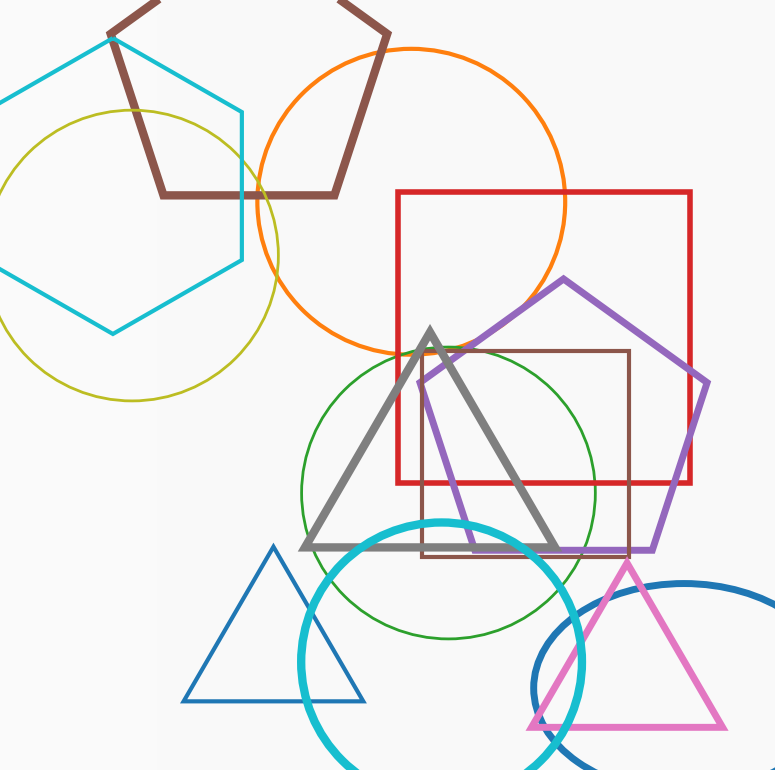[{"shape": "oval", "thickness": 2.5, "radius": 0.97, "center": [0.883, 0.106]}, {"shape": "triangle", "thickness": 1.5, "radius": 0.67, "center": [0.353, 0.156]}, {"shape": "circle", "thickness": 1.5, "radius": 0.99, "center": [0.531, 0.738]}, {"shape": "circle", "thickness": 1, "radius": 0.95, "center": [0.579, 0.36]}, {"shape": "square", "thickness": 2, "radius": 0.94, "center": [0.702, 0.562]}, {"shape": "pentagon", "thickness": 2.5, "radius": 0.97, "center": [0.727, 0.443]}, {"shape": "pentagon", "thickness": 3, "radius": 0.94, "center": [0.321, 0.898]}, {"shape": "square", "thickness": 1.5, "radius": 0.67, "center": [0.679, 0.41]}, {"shape": "triangle", "thickness": 2.5, "radius": 0.71, "center": [0.809, 0.127]}, {"shape": "triangle", "thickness": 3, "radius": 0.93, "center": [0.555, 0.382]}, {"shape": "circle", "thickness": 1, "radius": 0.94, "center": [0.17, 0.668]}, {"shape": "circle", "thickness": 3, "radius": 0.91, "center": [0.57, 0.14]}, {"shape": "hexagon", "thickness": 1.5, "radius": 0.96, "center": [0.146, 0.758]}]